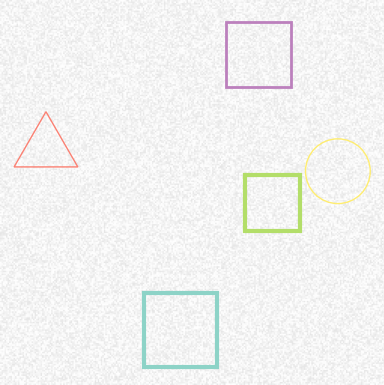[{"shape": "square", "thickness": 3, "radius": 0.48, "center": [0.468, 0.143]}, {"shape": "triangle", "thickness": 1, "radius": 0.48, "center": [0.119, 0.614]}, {"shape": "square", "thickness": 3, "radius": 0.36, "center": [0.709, 0.473]}, {"shape": "square", "thickness": 2, "radius": 0.42, "center": [0.672, 0.857]}, {"shape": "circle", "thickness": 1, "radius": 0.42, "center": [0.878, 0.555]}]